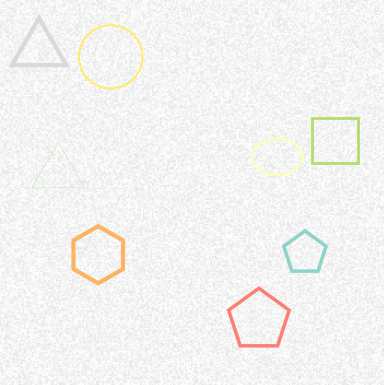[{"shape": "pentagon", "thickness": 2.5, "radius": 0.29, "center": [0.792, 0.343]}, {"shape": "oval", "thickness": 1.5, "radius": 0.33, "center": [0.72, 0.593]}, {"shape": "pentagon", "thickness": 2.5, "radius": 0.41, "center": [0.673, 0.169]}, {"shape": "hexagon", "thickness": 3, "radius": 0.37, "center": [0.255, 0.338]}, {"shape": "square", "thickness": 2, "radius": 0.29, "center": [0.87, 0.636]}, {"shape": "triangle", "thickness": 3, "radius": 0.41, "center": [0.102, 0.872]}, {"shape": "triangle", "thickness": 0.5, "radius": 0.39, "center": [0.151, 0.552]}, {"shape": "circle", "thickness": 1.5, "radius": 0.41, "center": [0.288, 0.853]}]